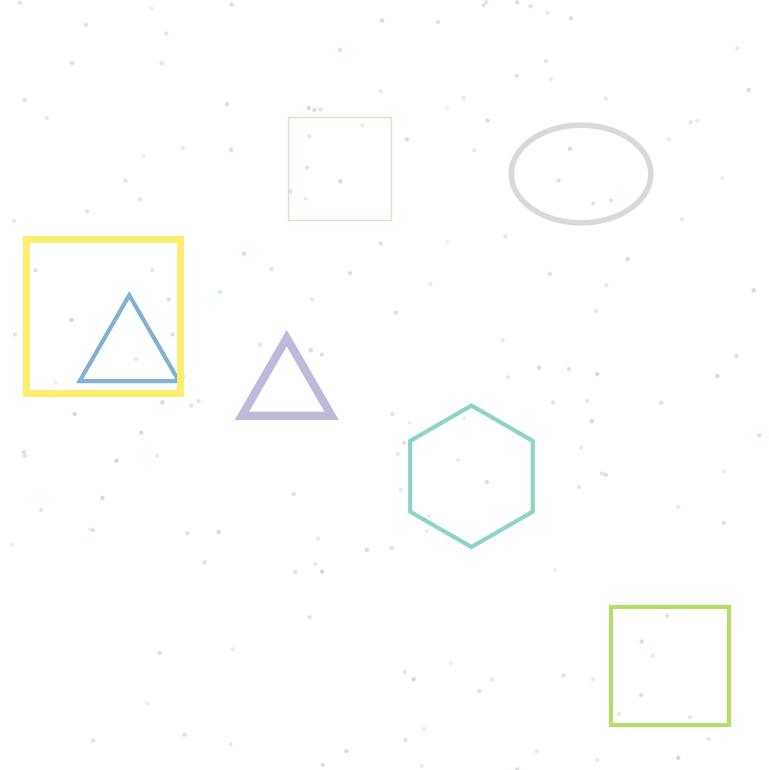[{"shape": "hexagon", "thickness": 1.5, "radius": 0.46, "center": [0.612, 0.381]}, {"shape": "triangle", "thickness": 3, "radius": 0.34, "center": [0.372, 0.494]}, {"shape": "triangle", "thickness": 1.5, "radius": 0.37, "center": [0.168, 0.542]}, {"shape": "square", "thickness": 1.5, "radius": 0.38, "center": [0.87, 0.136]}, {"shape": "oval", "thickness": 2, "radius": 0.45, "center": [0.755, 0.774]}, {"shape": "square", "thickness": 0.5, "radius": 0.33, "center": [0.441, 0.781]}, {"shape": "square", "thickness": 2.5, "radius": 0.5, "center": [0.134, 0.59]}]